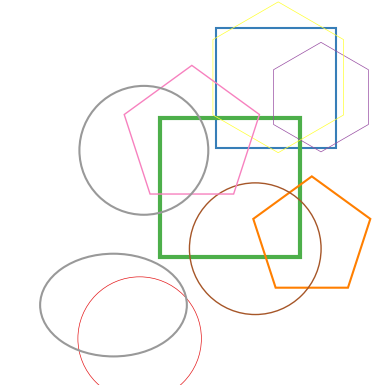[{"shape": "circle", "thickness": 0.5, "radius": 0.8, "center": [0.363, 0.121]}, {"shape": "square", "thickness": 1.5, "radius": 0.78, "center": [0.717, 0.771]}, {"shape": "square", "thickness": 3, "radius": 0.91, "center": [0.597, 0.513]}, {"shape": "hexagon", "thickness": 0.5, "radius": 0.71, "center": [0.834, 0.748]}, {"shape": "pentagon", "thickness": 1.5, "radius": 0.8, "center": [0.81, 0.382]}, {"shape": "hexagon", "thickness": 0.5, "radius": 0.98, "center": [0.723, 0.799]}, {"shape": "circle", "thickness": 1, "radius": 0.85, "center": [0.663, 0.354]}, {"shape": "pentagon", "thickness": 1, "radius": 0.92, "center": [0.498, 0.645]}, {"shape": "oval", "thickness": 1.5, "radius": 0.95, "center": [0.295, 0.208]}, {"shape": "circle", "thickness": 1.5, "radius": 0.84, "center": [0.374, 0.61]}]